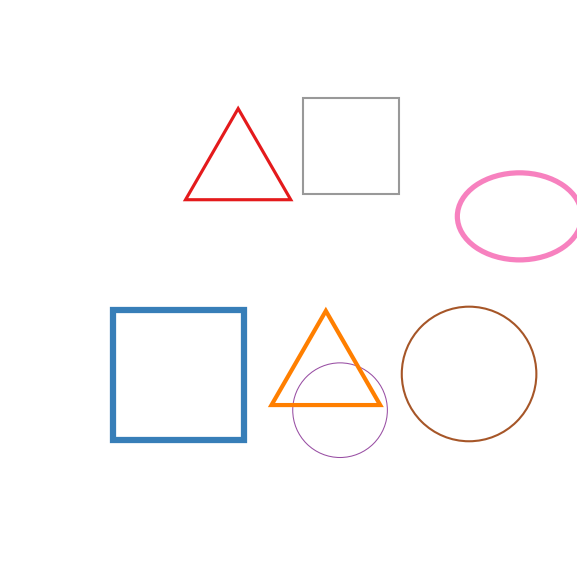[{"shape": "triangle", "thickness": 1.5, "radius": 0.53, "center": [0.412, 0.706]}, {"shape": "square", "thickness": 3, "radius": 0.57, "center": [0.31, 0.35]}, {"shape": "circle", "thickness": 0.5, "radius": 0.41, "center": [0.589, 0.289]}, {"shape": "triangle", "thickness": 2, "radius": 0.54, "center": [0.564, 0.352]}, {"shape": "circle", "thickness": 1, "radius": 0.58, "center": [0.812, 0.352]}, {"shape": "oval", "thickness": 2.5, "radius": 0.54, "center": [0.9, 0.624]}, {"shape": "square", "thickness": 1, "radius": 0.41, "center": [0.608, 0.747]}]